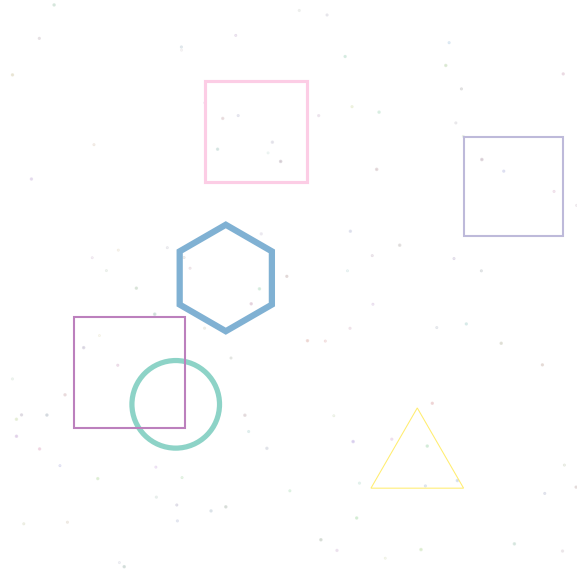[{"shape": "circle", "thickness": 2.5, "radius": 0.38, "center": [0.304, 0.299]}, {"shape": "square", "thickness": 1, "radius": 0.43, "center": [0.889, 0.676]}, {"shape": "hexagon", "thickness": 3, "radius": 0.46, "center": [0.391, 0.518]}, {"shape": "square", "thickness": 1.5, "radius": 0.44, "center": [0.443, 0.772]}, {"shape": "square", "thickness": 1, "radius": 0.48, "center": [0.225, 0.354]}, {"shape": "triangle", "thickness": 0.5, "radius": 0.46, "center": [0.723, 0.2]}]